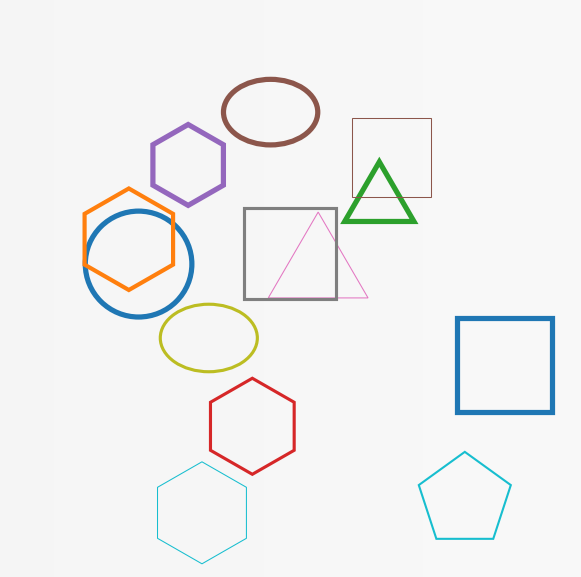[{"shape": "square", "thickness": 2.5, "radius": 0.41, "center": [0.867, 0.367]}, {"shape": "circle", "thickness": 2.5, "radius": 0.46, "center": [0.238, 0.542]}, {"shape": "hexagon", "thickness": 2, "radius": 0.44, "center": [0.222, 0.585]}, {"shape": "triangle", "thickness": 2.5, "radius": 0.34, "center": [0.653, 0.65]}, {"shape": "hexagon", "thickness": 1.5, "radius": 0.42, "center": [0.434, 0.261]}, {"shape": "hexagon", "thickness": 2.5, "radius": 0.35, "center": [0.324, 0.714]}, {"shape": "oval", "thickness": 2.5, "radius": 0.41, "center": [0.466, 0.805]}, {"shape": "square", "thickness": 0.5, "radius": 0.34, "center": [0.674, 0.727]}, {"shape": "triangle", "thickness": 0.5, "radius": 0.5, "center": [0.547, 0.533]}, {"shape": "square", "thickness": 1.5, "radius": 0.39, "center": [0.499, 0.56]}, {"shape": "oval", "thickness": 1.5, "radius": 0.42, "center": [0.359, 0.414]}, {"shape": "pentagon", "thickness": 1, "radius": 0.42, "center": [0.8, 0.133]}, {"shape": "hexagon", "thickness": 0.5, "radius": 0.44, "center": [0.347, 0.111]}]